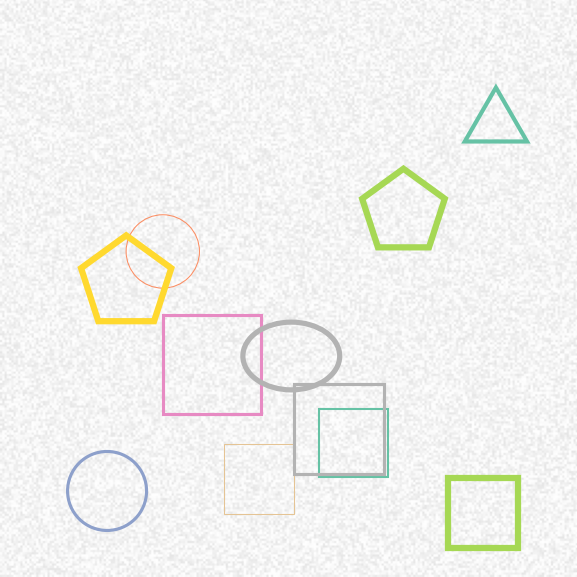[{"shape": "triangle", "thickness": 2, "radius": 0.31, "center": [0.859, 0.785]}, {"shape": "square", "thickness": 1, "radius": 0.3, "center": [0.612, 0.232]}, {"shape": "circle", "thickness": 0.5, "radius": 0.32, "center": [0.282, 0.564]}, {"shape": "circle", "thickness": 1.5, "radius": 0.34, "center": [0.185, 0.149]}, {"shape": "square", "thickness": 1.5, "radius": 0.43, "center": [0.367, 0.368]}, {"shape": "square", "thickness": 3, "radius": 0.3, "center": [0.836, 0.11]}, {"shape": "pentagon", "thickness": 3, "radius": 0.38, "center": [0.699, 0.632]}, {"shape": "pentagon", "thickness": 3, "radius": 0.41, "center": [0.219, 0.509]}, {"shape": "square", "thickness": 0.5, "radius": 0.3, "center": [0.448, 0.17]}, {"shape": "oval", "thickness": 2.5, "radius": 0.42, "center": [0.504, 0.383]}, {"shape": "square", "thickness": 1.5, "radius": 0.39, "center": [0.587, 0.256]}]